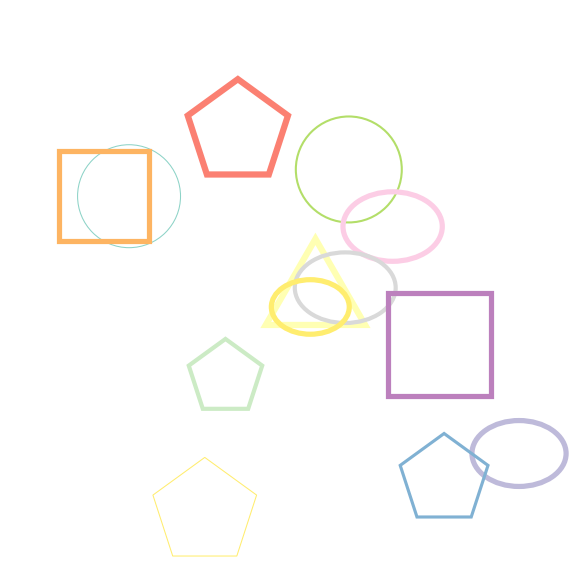[{"shape": "circle", "thickness": 0.5, "radius": 0.45, "center": [0.223, 0.659]}, {"shape": "triangle", "thickness": 3, "radius": 0.5, "center": [0.546, 0.486]}, {"shape": "oval", "thickness": 2.5, "radius": 0.41, "center": [0.899, 0.214]}, {"shape": "pentagon", "thickness": 3, "radius": 0.46, "center": [0.412, 0.771]}, {"shape": "pentagon", "thickness": 1.5, "radius": 0.4, "center": [0.769, 0.169]}, {"shape": "square", "thickness": 2.5, "radius": 0.39, "center": [0.18, 0.659]}, {"shape": "circle", "thickness": 1, "radius": 0.46, "center": [0.604, 0.706]}, {"shape": "oval", "thickness": 2.5, "radius": 0.43, "center": [0.68, 0.607]}, {"shape": "oval", "thickness": 2, "radius": 0.44, "center": [0.598, 0.501]}, {"shape": "square", "thickness": 2.5, "radius": 0.44, "center": [0.761, 0.403]}, {"shape": "pentagon", "thickness": 2, "radius": 0.33, "center": [0.39, 0.345]}, {"shape": "oval", "thickness": 2.5, "radius": 0.34, "center": [0.537, 0.468]}, {"shape": "pentagon", "thickness": 0.5, "radius": 0.47, "center": [0.355, 0.113]}]